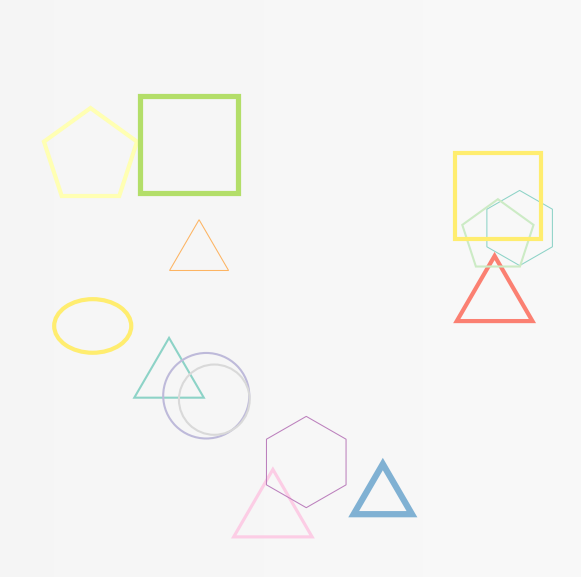[{"shape": "triangle", "thickness": 1, "radius": 0.35, "center": [0.291, 0.345]}, {"shape": "hexagon", "thickness": 0.5, "radius": 0.33, "center": [0.894, 0.604]}, {"shape": "pentagon", "thickness": 2, "radius": 0.42, "center": [0.156, 0.728]}, {"shape": "circle", "thickness": 1, "radius": 0.37, "center": [0.355, 0.314]}, {"shape": "triangle", "thickness": 2, "radius": 0.38, "center": [0.851, 0.481]}, {"shape": "triangle", "thickness": 3, "radius": 0.29, "center": [0.659, 0.138]}, {"shape": "triangle", "thickness": 0.5, "radius": 0.29, "center": [0.342, 0.56]}, {"shape": "square", "thickness": 2.5, "radius": 0.42, "center": [0.325, 0.749]}, {"shape": "triangle", "thickness": 1.5, "radius": 0.39, "center": [0.469, 0.108]}, {"shape": "circle", "thickness": 1, "radius": 0.3, "center": [0.369, 0.307]}, {"shape": "hexagon", "thickness": 0.5, "radius": 0.4, "center": [0.527, 0.199]}, {"shape": "pentagon", "thickness": 1, "radius": 0.32, "center": [0.857, 0.59]}, {"shape": "square", "thickness": 2, "radius": 0.37, "center": [0.857, 0.66]}, {"shape": "oval", "thickness": 2, "radius": 0.33, "center": [0.16, 0.435]}]